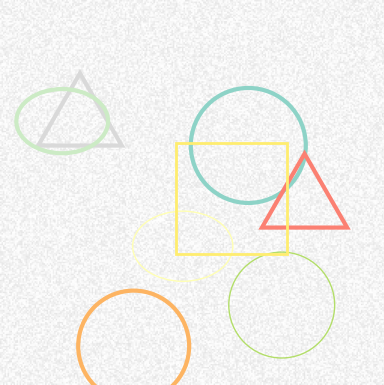[{"shape": "circle", "thickness": 3, "radius": 0.75, "center": [0.645, 0.622]}, {"shape": "oval", "thickness": 1, "radius": 0.65, "center": [0.475, 0.36]}, {"shape": "triangle", "thickness": 3, "radius": 0.64, "center": [0.791, 0.473]}, {"shape": "circle", "thickness": 3, "radius": 0.72, "center": [0.347, 0.101]}, {"shape": "circle", "thickness": 1, "radius": 0.69, "center": [0.732, 0.208]}, {"shape": "triangle", "thickness": 3, "radius": 0.63, "center": [0.208, 0.685]}, {"shape": "oval", "thickness": 3, "radius": 0.6, "center": [0.162, 0.685]}, {"shape": "square", "thickness": 2, "radius": 0.72, "center": [0.602, 0.485]}]